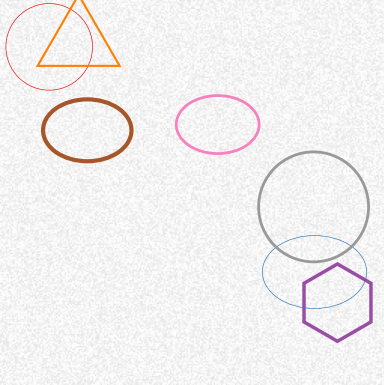[{"shape": "circle", "thickness": 0.5, "radius": 0.56, "center": [0.128, 0.878]}, {"shape": "oval", "thickness": 0.5, "radius": 0.68, "center": [0.817, 0.293]}, {"shape": "hexagon", "thickness": 2.5, "radius": 0.5, "center": [0.877, 0.214]}, {"shape": "triangle", "thickness": 1.5, "radius": 0.61, "center": [0.204, 0.89]}, {"shape": "oval", "thickness": 3, "radius": 0.57, "center": [0.227, 0.662]}, {"shape": "oval", "thickness": 2, "radius": 0.54, "center": [0.565, 0.676]}, {"shape": "circle", "thickness": 2, "radius": 0.71, "center": [0.815, 0.463]}]